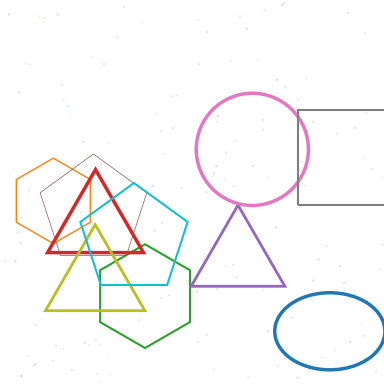[{"shape": "oval", "thickness": 2.5, "radius": 0.72, "center": [0.857, 0.14]}, {"shape": "hexagon", "thickness": 1, "radius": 0.55, "center": [0.139, 0.478]}, {"shape": "hexagon", "thickness": 1.5, "radius": 0.67, "center": [0.377, 0.231]}, {"shape": "triangle", "thickness": 2.5, "radius": 0.72, "center": [0.248, 0.416]}, {"shape": "triangle", "thickness": 2, "radius": 0.7, "center": [0.618, 0.327]}, {"shape": "pentagon", "thickness": 0.5, "radius": 0.73, "center": [0.243, 0.454]}, {"shape": "circle", "thickness": 2.5, "radius": 0.73, "center": [0.655, 0.612]}, {"shape": "square", "thickness": 1.5, "radius": 0.62, "center": [0.897, 0.592]}, {"shape": "triangle", "thickness": 2, "radius": 0.75, "center": [0.247, 0.268]}, {"shape": "pentagon", "thickness": 1.5, "radius": 0.73, "center": [0.348, 0.378]}]